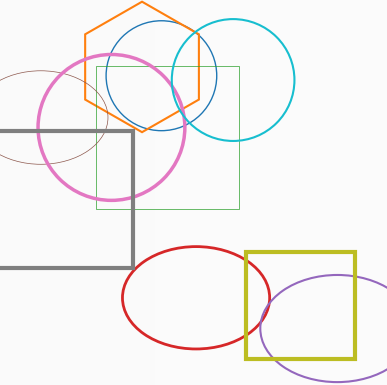[{"shape": "circle", "thickness": 1, "radius": 0.71, "center": [0.417, 0.803]}, {"shape": "hexagon", "thickness": 1.5, "radius": 0.85, "center": [0.367, 0.826]}, {"shape": "square", "thickness": 0.5, "radius": 0.92, "center": [0.431, 0.643]}, {"shape": "oval", "thickness": 2, "radius": 0.95, "center": [0.506, 0.227]}, {"shape": "oval", "thickness": 1.5, "radius": 0.99, "center": [0.871, 0.147]}, {"shape": "oval", "thickness": 0.5, "radius": 0.87, "center": [0.105, 0.695]}, {"shape": "circle", "thickness": 2.5, "radius": 0.95, "center": [0.288, 0.669]}, {"shape": "square", "thickness": 3, "radius": 0.89, "center": [0.164, 0.481]}, {"shape": "square", "thickness": 3, "radius": 0.7, "center": [0.775, 0.207]}, {"shape": "circle", "thickness": 1.5, "radius": 0.79, "center": [0.602, 0.792]}]